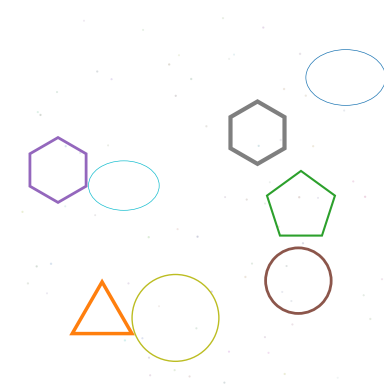[{"shape": "oval", "thickness": 0.5, "radius": 0.52, "center": [0.898, 0.799]}, {"shape": "triangle", "thickness": 2.5, "radius": 0.45, "center": [0.265, 0.178]}, {"shape": "pentagon", "thickness": 1.5, "radius": 0.46, "center": [0.782, 0.463]}, {"shape": "hexagon", "thickness": 2, "radius": 0.42, "center": [0.151, 0.558]}, {"shape": "circle", "thickness": 2, "radius": 0.43, "center": [0.775, 0.271]}, {"shape": "hexagon", "thickness": 3, "radius": 0.41, "center": [0.669, 0.655]}, {"shape": "circle", "thickness": 1, "radius": 0.56, "center": [0.456, 0.174]}, {"shape": "oval", "thickness": 0.5, "radius": 0.46, "center": [0.322, 0.518]}]